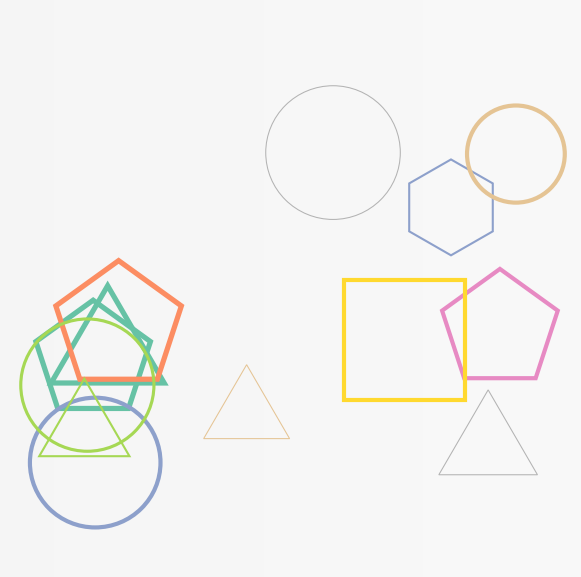[{"shape": "triangle", "thickness": 2.5, "radius": 0.56, "center": [0.185, 0.392]}, {"shape": "pentagon", "thickness": 2.5, "radius": 0.52, "center": [0.16, 0.376]}, {"shape": "pentagon", "thickness": 2.5, "radius": 0.57, "center": [0.204, 0.434]}, {"shape": "hexagon", "thickness": 1, "radius": 0.42, "center": [0.776, 0.64]}, {"shape": "circle", "thickness": 2, "radius": 0.56, "center": [0.164, 0.198]}, {"shape": "pentagon", "thickness": 2, "radius": 0.52, "center": [0.86, 0.429]}, {"shape": "circle", "thickness": 1.5, "radius": 0.57, "center": [0.15, 0.332]}, {"shape": "triangle", "thickness": 1, "radius": 0.45, "center": [0.145, 0.254]}, {"shape": "square", "thickness": 2, "radius": 0.52, "center": [0.695, 0.41]}, {"shape": "triangle", "thickness": 0.5, "radius": 0.43, "center": [0.424, 0.282]}, {"shape": "circle", "thickness": 2, "radius": 0.42, "center": [0.888, 0.732]}, {"shape": "triangle", "thickness": 0.5, "radius": 0.49, "center": [0.84, 0.226]}, {"shape": "circle", "thickness": 0.5, "radius": 0.58, "center": [0.573, 0.735]}]